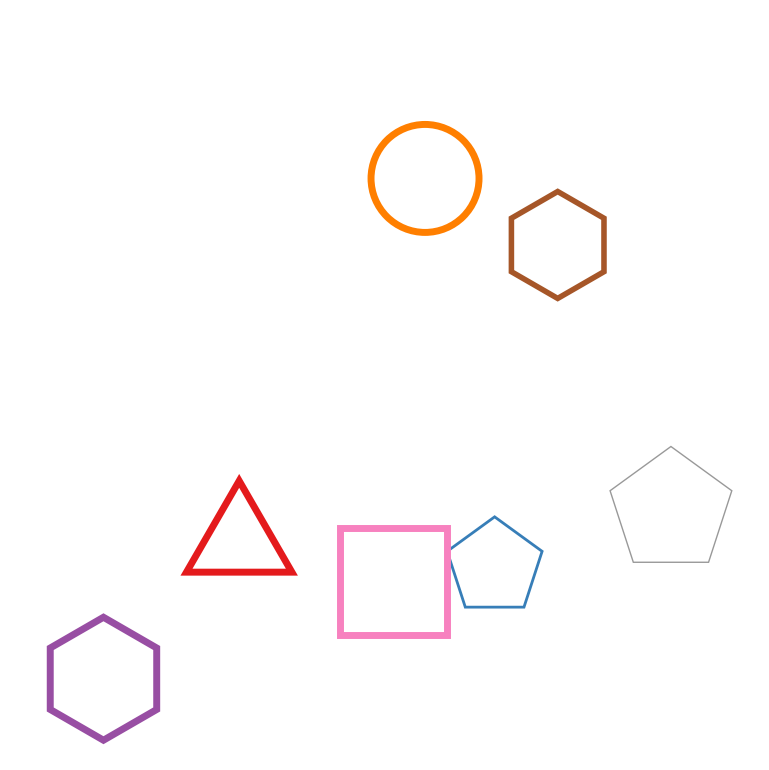[{"shape": "triangle", "thickness": 2.5, "radius": 0.4, "center": [0.311, 0.296]}, {"shape": "pentagon", "thickness": 1, "radius": 0.32, "center": [0.642, 0.264]}, {"shape": "hexagon", "thickness": 2.5, "radius": 0.4, "center": [0.134, 0.119]}, {"shape": "circle", "thickness": 2.5, "radius": 0.35, "center": [0.552, 0.768]}, {"shape": "hexagon", "thickness": 2, "radius": 0.35, "center": [0.724, 0.682]}, {"shape": "square", "thickness": 2.5, "radius": 0.35, "center": [0.511, 0.245]}, {"shape": "pentagon", "thickness": 0.5, "radius": 0.42, "center": [0.871, 0.337]}]